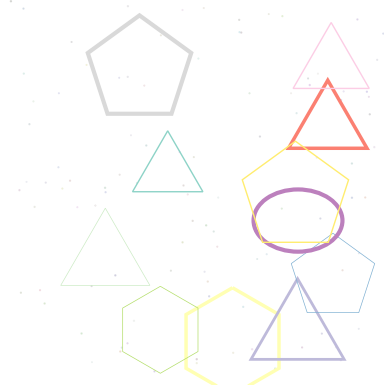[{"shape": "triangle", "thickness": 1, "radius": 0.53, "center": [0.436, 0.555]}, {"shape": "hexagon", "thickness": 2.5, "radius": 0.7, "center": [0.604, 0.113]}, {"shape": "triangle", "thickness": 2, "radius": 0.7, "center": [0.773, 0.136]}, {"shape": "triangle", "thickness": 2.5, "radius": 0.59, "center": [0.851, 0.674]}, {"shape": "pentagon", "thickness": 0.5, "radius": 0.57, "center": [0.865, 0.28]}, {"shape": "hexagon", "thickness": 0.5, "radius": 0.56, "center": [0.416, 0.143]}, {"shape": "triangle", "thickness": 1, "radius": 0.57, "center": [0.86, 0.827]}, {"shape": "pentagon", "thickness": 3, "radius": 0.71, "center": [0.362, 0.819]}, {"shape": "oval", "thickness": 3, "radius": 0.58, "center": [0.774, 0.427]}, {"shape": "triangle", "thickness": 0.5, "radius": 0.67, "center": [0.274, 0.326]}, {"shape": "pentagon", "thickness": 1, "radius": 0.73, "center": [0.767, 0.488]}]